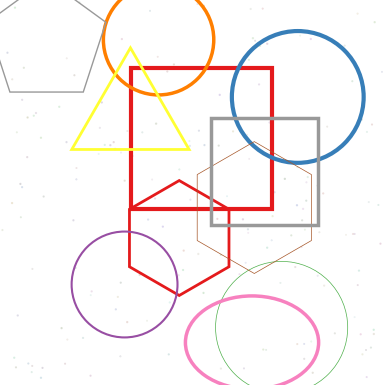[{"shape": "hexagon", "thickness": 2, "radius": 0.75, "center": [0.466, 0.382]}, {"shape": "square", "thickness": 3, "radius": 0.91, "center": [0.524, 0.639]}, {"shape": "circle", "thickness": 3, "radius": 0.86, "center": [0.773, 0.748]}, {"shape": "circle", "thickness": 0.5, "radius": 0.86, "center": [0.731, 0.149]}, {"shape": "circle", "thickness": 1.5, "radius": 0.69, "center": [0.324, 0.261]}, {"shape": "circle", "thickness": 2.5, "radius": 0.72, "center": [0.412, 0.897]}, {"shape": "triangle", "thickness": 2, "radius": 0.88, "center": [0.339, 0.7]}, {"shape": "hexagon", "thickness": 0.5, "radius": 0.86, "center": [0.661, 0.461]}, {"shape": "oval", "thickness": 2.5, "radius": 0.87, "center": [0.655, 0.11]}, {"shape": "pentagon", "thickness": 1, "radius": 0.81, "center": [0.121, 0.892]}, {"shape": "square", "thickness": 2.5, "radius": 0.7, "center": [0.687, 0.555]}]